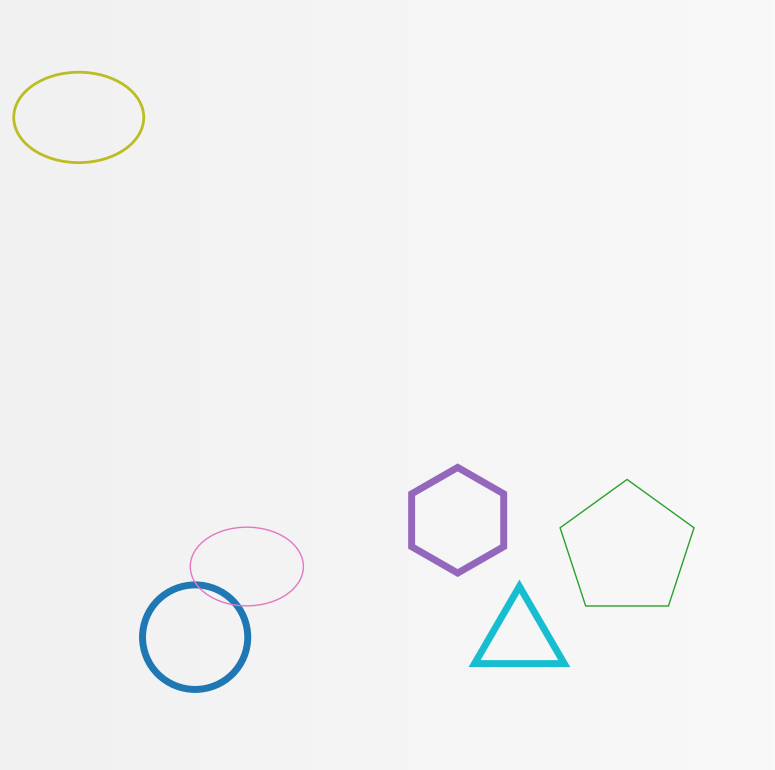[{"shape": "circle", "thickness": 2.5, "radius": 0.34, "center": [0.252, 0.173]}, {"shape": "pentagon", "thickness": 0.5, "radius": 0.45, "center": [0.809, 0.286]}, {"shape": "hexagon", "thickness": 2.5, "radius": 0.34, "center": [0.591, 0.324]}, {"shape": "oval", "thickness": 0.5, "radius": 0.36, "center": [0.318, 0.264]}, {"shape": "oval", "thickness": 1, "radius": 0.42, "center": [0.102, 0.848]}, {"shape": "triangle", "thickness": 2.5, "radius": 0.33, "center": [0.67, 0.172]}]